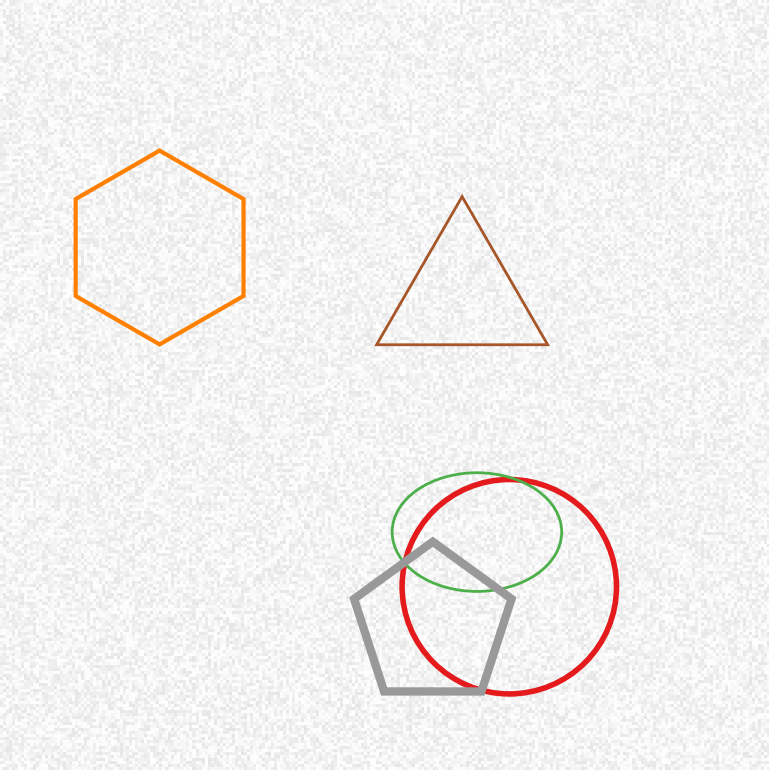[{"shape": "circle", "thickness": 2, "radius": 0.7, "center": [0.661, 0.238]}, {"shape": "oval", "thickness": 1, "radius": 0.55, "center": [0.619, 0.309]}, {"shape": "hexagon", "thickness": 1.5, "radius": 0.63, "center": [0.207, 0.679]}, {"shape": "triangle", "thickness": 1, "radius": 0.64, "center": [0.6, 0.616]}, {"shape": "pentagon", "thickness": 3, "radius": 0.54, "center": [0.562, 0.189]}]